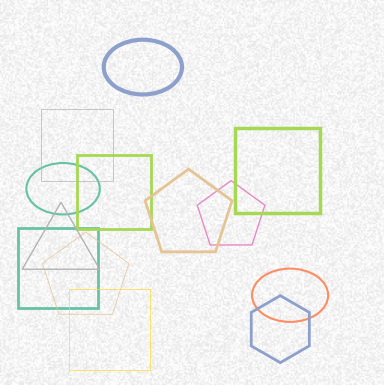[{"shape": "oval", "thickness": 1.5, "radius": 0.48, "center": [0.164, 0.51]}, {"shape": "square", "thickness": 2, "radius": 0.52, "center": [0.15, 0.304]}, {"shape": "oval", "thickness": 1.5, "radius": 0.49, "center": [0.754, 0.233]}, {"shape": "hexagon", "thickness": 2, "radius": 0.44, "center": [0.728, 0.145]}, {"shape": "oval", "thickness": 3, "radius": 0.51, "center": [0.371, 0.826]}, {"shape": "pentagon", "thickness": 1, "radius": 0.46, "center": [0.6, 0.438]}, {"shape": "square", "thickness": 2.5, "radius": 0.55, "center": [0.72, 0.557]}, {"shape": "square", "thickness": 2, "radius": 0.48, "center": [0.296, 0.502]}, {"shape": "square", "thickness": 0.5, "radius": 0.53, "center": [0.283, 0.144]}, {"shape": "pentagon", "thickness": 2, "radius": 0.59, "center": [0.49, 0.442]}, {"shape": "pentagon", "thickness": 0.5, "radius": 0.59, "center": [0.223, 0.279]}, {"shape": "square", "thickness": 0.5, "radius": 0.47, "center": [0.2, 0.623]}, {"shape": "triangle", "thickness": 1, "radius": 0.58, "center": [0.158, 0.359]}]